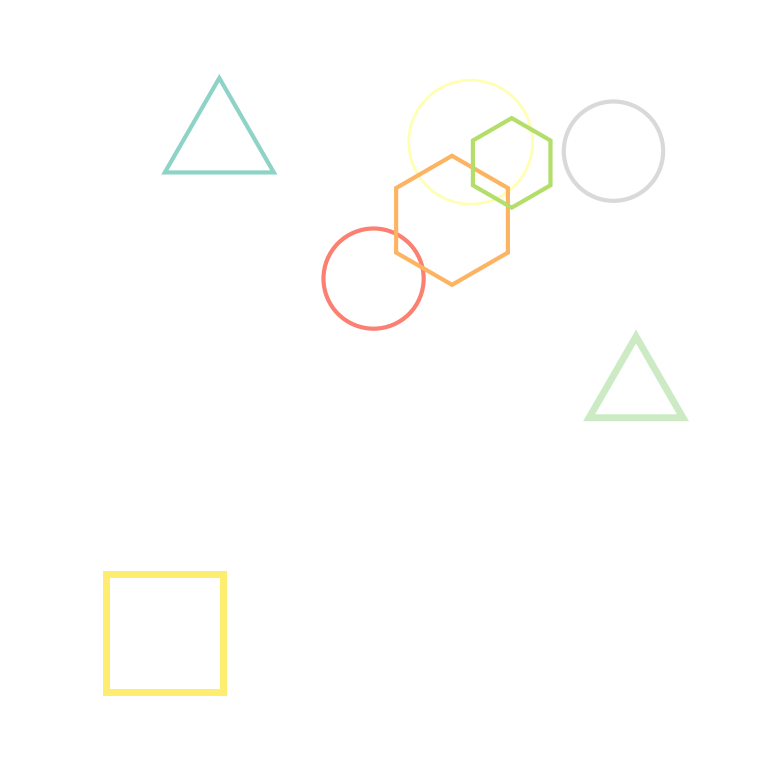[{"shape": "triangle", "thickness": 1.5, "radius": 0.41, "center": [0.285, 0.817]}, {"shape": "circle", "thickness": 1, "radius": 0.4, "center": [0.611, 0.815]}, {"shape": "circle", "thickness": 1.5, "radius": 0.33, "center": [0.485, 0.638]}, {"shape": "hexagon", "thickness": 1.5, "radius": 0.42, "center": [0.587, 0.714]}, {"shape": "hexagon", "thickness": 1.5, "radius": 0.29, "center": [0.665, 0.788]}, {"shape": "circle", "thickness": 1.5, "radius": 0.32, "center": [0.797, 0.804]}, {"shape": "triangle", "thickness": 2.5, "radius": 0.35, "center": [0.826, 0.493]}, {"shape": "square", "thickness": 2.5, "radius": 0.38, "center": [0.213, 0.178]}]